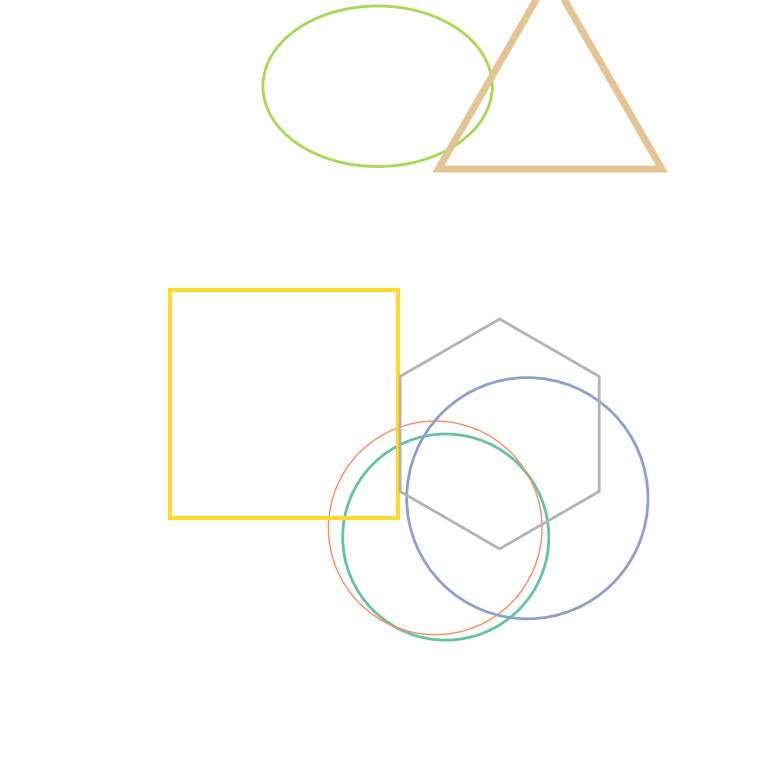[{"shape": "circle", "thickness": 1, "radius": 0.67, "center": [0.579, 0.303]}, {"shape": "circle", "thickness": 0.5, "radius": 0.69, "center": [0.565, 0.314]}, {"shape": "circle", "thickness": 1, "radius": 0.78, "center": [0.685, 0.353]}, {"shape": "oval", "thickness": 1, "radius": 0.74, "center": [0.49, 0.888]}, {"shape": "square", "thickness": 1.5, "radius": 0.74, "center": [0.369, 0.475]}, {"shape": "triangle", "thickness": 2.5, "radius": 0.84, "center": [0.715, 0.864]}, {"shape": "hexagon", "thickness": 1, "radius": 0.75, "center": [0.649, 0.436]}]